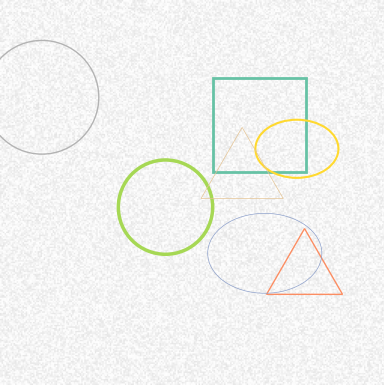[{"shape": "square", "thickness": 2, "radius": 0.61, "center": [0.674, 0.675]}, {"shape": "triangle", "thickness": 1, "radius": 0.57, "center": [0.791, 0.292]}, {"shape": "oval", "thickness": 0.5, "radius": 0.74, "center": [0.688, 0.342]}, {"shape": "circle", "thickness": 2.5, "radius": 0.61, "center": [0.43, 0.462]}, {"shape": "oval", "thickness": 1.5, "radius": 0.54, "center": [0.771, 0.614]}, {"shape": "triangle", "thickness": 0.5, "radius": 0.62, "center": [0.629, 0.546]}, {"shape": "circle", "thickness": 1, "radius": 0.74, "center": [0.109, 0.747]}]